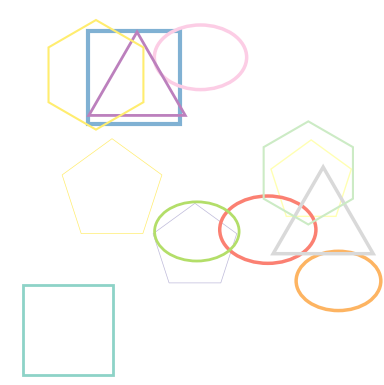[{"shape": "square", "thickness": 2, "radius": 0.59, "center": [0.176, 0.142]}, {"shape": "pentagon", "thickness": 1, "radius": 0.55, "center": [0.808, 0.527]}, {"shape": "pentagon", "thickness": 0.5, "radius": 0.57, "center": [0.506, 0.358]}, {"shape": "oval", "thickness": 2.5, "radius": 0.62, "center": [0.696, 0.403]}, {"shape": "square", "thickness": 3, "radius": 0.6, "center": [0.349, 0.799]}, {"shape": "oval", "thickness": 2.5, "radius": 0.55, "center": [0.879, 0.27]}, {"shape": "oval", "thickness": 2, "radius": 0.55, "center": [0.511, 0.399]}, {"shape": "oval", "thickness": 2.5, "radius": 0.6, "center": [0.521, 0.851]}, {"shape": "triangle", "thickness": 2.5, "radius": 0.75, "center": [0.839, 0.416]}, {"shape": "triangle", "thickness": 2, "radius": 0.72, "center": [0.356, 0.772]}, {"shape": "hexagon", "thickness": 1.5, "radius": 0.67, "center": [0.801, 0.551]}, {"shape": "hexagon", "thickness": 1.5, "radius": 0.71, "center": [0.249, 0.806]}, {"shape": "pentagon", "thickness": 0.5, "radius": 0.68, "center": [0.291, 0.504]}]